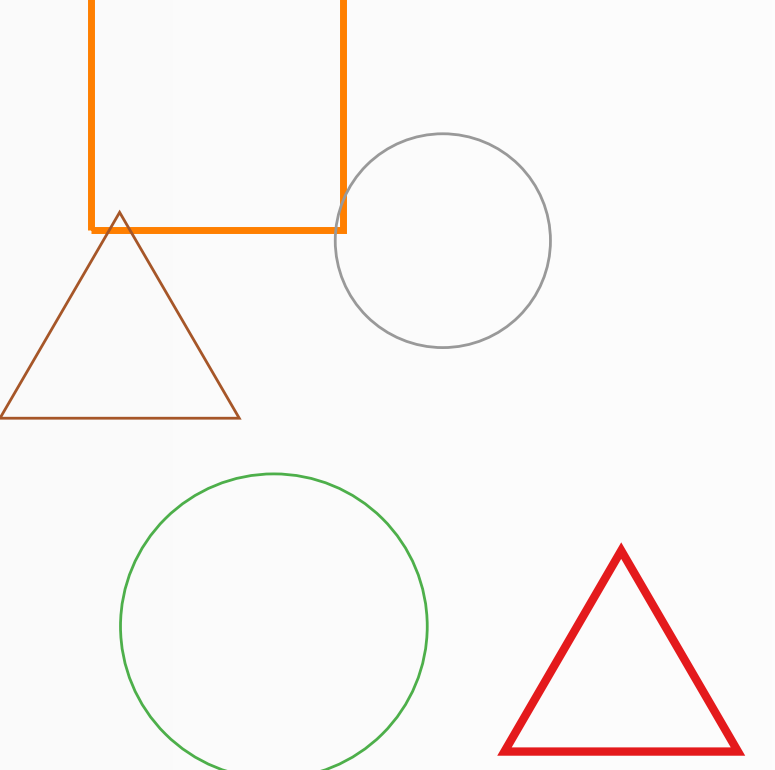[{"shape": "triangle", "thickness": 3, "radius": 0.87, "center": [0.802, 0.111]}, {"shape": "circle", "thickness": 1, "radius": 0.99, "center": [0.353, 0.187]}, {"shape": "square", "thickness": 2.5, "radius": 0.82, "center": [0.28, 0.865]}, {"shape": "triangle", "thickness": 1, "radius": 0.89, "center": [0.154, 0.546]}, {"shape": "circle", "thickness": 1, "radius": 0.69, "center": [0.571, 0.687]}]